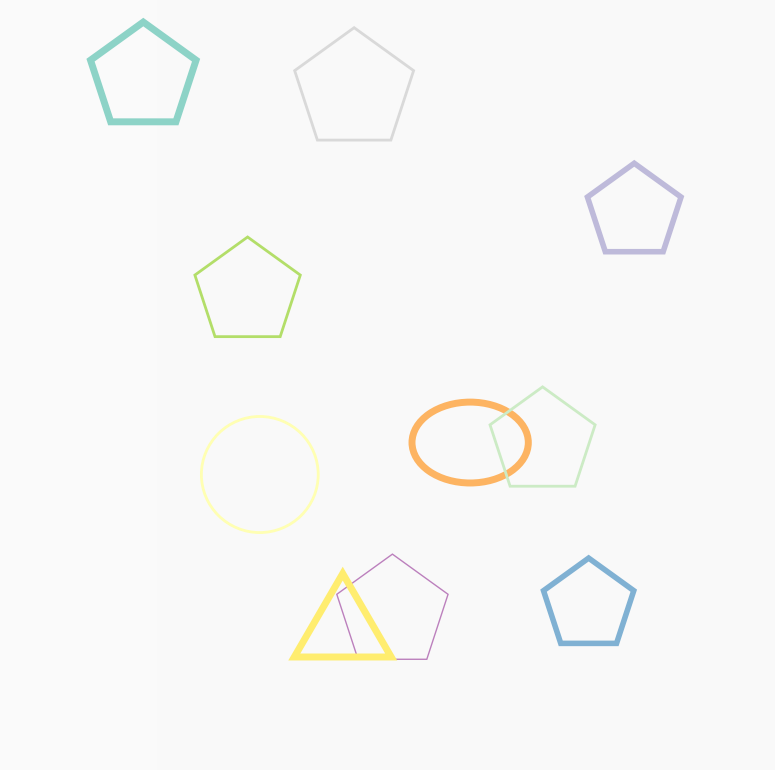[{"shape": "pentagon", "thickness": 2.5, "radius": 0.36, "center": [0.185, 0.9]}, {"shape": "circle", "thickness": 1, "radius": 0.38, "center": [0.335, 0.384]}, {"shape": "pentagon", "thickness": 2, "radius": 0.32, "center": [0.818, 0.724]}, {"shape": "pentagon", "thickness": 2, "radius": 0.31, "center": [0.76, 0.214]}, {"shape": "oval", "thickness": 2.5, "radius": 0.38, "center": [0.607, 0.425]}, {"shape": "pentagon", "thickness": 1, "radius": 0.36, "center": [0.319, 0.621]}, {"shape": "pentagon", "thickness": 1, "radius": 0.4, "center": [0.457, 0.883]}, {"shape": "pentagon", "thickness": 0.5, "radius": 0.38, "center": [0.506, 0.205]}, {"shape": "pentagon", "thickness": 1, "radius": 0.36, "center": [0.7, 0.426]}, {"shape": "triangle", "thickness": 2.5, "radius": 0.36, "center": [0.442, 0.183]}]